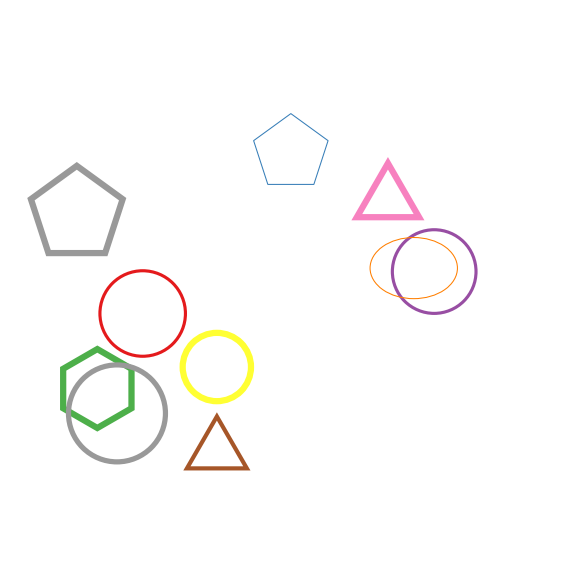[{"shape": "circle", "thickness": 1.5, "radius": 0.37, "center": [0.247, 0.456]}, {"shape": "pentagon", "thickness": 0.5, "radius": 0.34, "center": [0.504, 0.735]}, {"shape": "hexagon", "thickness": 3, "radius": 0.34, "center": [0.169, 0.326]}, {"shape": "circle", "thickness": 1.5, "radius": 0.36, "center": [0.752, 0.529]}, {"shape": "oval", "thickness": 0.5, "radius": 0.38, "center": [0.716, 0.535]}, {"shape": "circle", "thickness": 3, "radius": 0.3, "center": [0.375, 0.364]}, {"shape": "triangle", "thickness": 2, "radius": 0.3, "center": [0.376, 0.218]}, {"shape": "triangle", "thickness": 3, "radius": 0.31, "center": [0.672, 0.654]}, {"shape": "circle", "thickness": 2.5, "radius": 0.42, "center": [0.203, 0.283]}, {"shape": "pentagon", "thickness": 3, "radius": 0.42, "center": [0.133, 0.628]}]